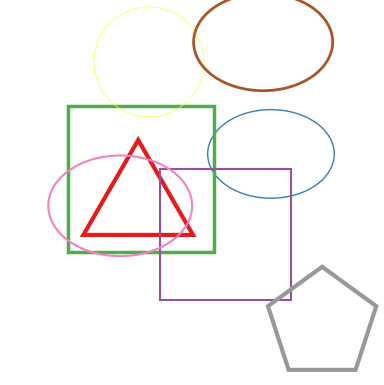[{"shape": "triangle", "thickness": 3, "radius": 0.82, "center": [0.359, 0.472]}, {"shape": "oval", "thickness": 1, "radius": 0.82, "center": [0.704, 0.6]}, {"shape": "square", "thickness": 2.5, "radius": 0.95, "center": [0.367, 0.536]}, {"shape": "square", "thickness": 1.5, "radius": 0.85, "center": [0.586, 0.391]}, {"shape": "circle", "thickness": 0.5, "radius": 0.71, "center": [0.387, 0.839]}, {"shape": "oval", "thickness": 2, "radius": 0.9, "center": [0.683, 0.891]}, {"shape": "oval", "thickness": 1.5, "radius": 0.93, "center": [0.312, 0.465]}, {"shape": "pentagon", "thickness": 3, "radius": 0.74, "center": [0.837, 0.159]}]